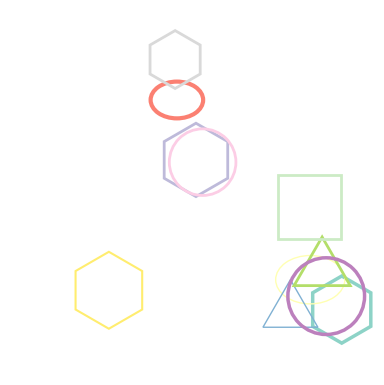[{"shape": "hexagon", "thickness": 2.5, "radius": 0.44, "center": [0.888, 0.196]}, {"shape": "oval", "thickness": 1, "radius": 0.45, "center": [0.806, 0.274]}, {"shape": "hexagon", "thickness": 2, "radius": 0.48, "center": [0.509, 0.585]}, {"shape": "oval", "thickness": 3, "radius": 0.34, "center": [0.459, 0.74]}, {"shape": "triangle", "thickness": 1, "radius": 0.41, "center": [0.754, 0.191]}, {"shape": "triangle", "thickness": 2, "radius": 0.42, "center": [0.837, 0.3]}, {"shape": "circle", "thickness": 2, "radius": 0.43, "center": [0.526, 0.579]}, {"shape": "hexagon", "thickness": 2, "radius": 0.38, "center": [0.455, 0.845]}, {"shape": "circle", "thickness": 2.5, "radius": 0.5, "center": [0.847, 0.231]}, {"shape": "square", "thickness": 2, "radius": 0.41, "center": [0.804, 0.462]}, {"shape": "hexagon", "thickness": 1.5, "radius": 0.5, "center": [0.283, 0.246]}]